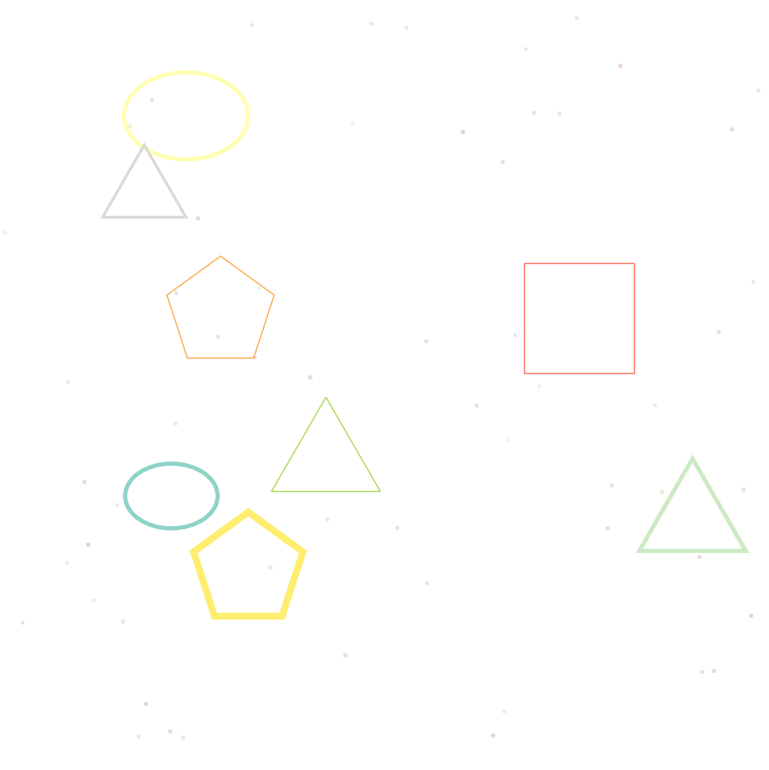[{"shape": "oval", "thickness": 1.5, "radius": 0.3, "center": [0.223, 0.356]}, {"shape": "oval", "thickness": 1.5, "radius": 0.4, "center": [0.242, 0.85]}, {"shape": "square", "thickness": 0.5, "radius": 0.36, "center": [0.752, 0.587]}, {"shape": "pentagon", "thickness": 0.5, "radius": 0.37, "center": [0.286, 0.594]}, {"shape": "triangle", "thickness": 0.5, "radius": 0.41, "center": [0.423, 0.403]}, {"shape": "triangle", "thickness": 1, "radius": 0.31, "center": [0.187, 0.749]}, {"shape": "triangle", "thickness": 1.5, "radius": 0.4, "center": [0.899, 0.324]}, {"shape": "pentagon", "thickness": 2.5, "radius": 0.37, "center": [0.322, 0.26]}]